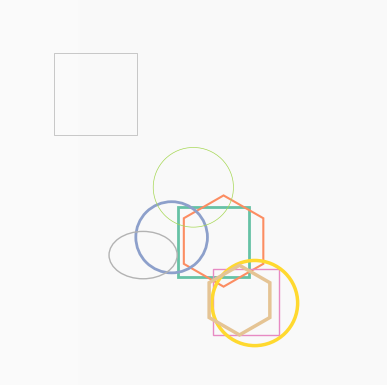[{"shape": "square", "thickness": 2, "radius": 0.46, "center": [0.552, 0.372]}, {"shape": "hexagon", "thickness": 1.5, "radius": 0.59, "center": [0.577, 0.374]}, {"shape": "circle", "thickness": 2, "radius": 0.46, "center": [0.443, 0.384]}, {"shape": "square", "thickness": 1, "radius": 0.43, "center": [0.636, 0.216]}, {"shape": "circle", "thickness": 0.5, "radius": 0.52, "center": [0.499, 0.513]}, {"shape": "circle", "thickness": 2.5, "radius": 0.55, "center": [0.658, 0.213]}, {"shape": "hexagon", "thickness": 2.5, "radius": 0.45, "center": [0.618, 0.22]}, {"shape": "square", "thickness": 0.5, "radius": 0.54, "center": [0.246, 0.756]}, {"shape": "oval", "thickness": 1, "radius": 0.44, "center": [0.369, 0.337]}]